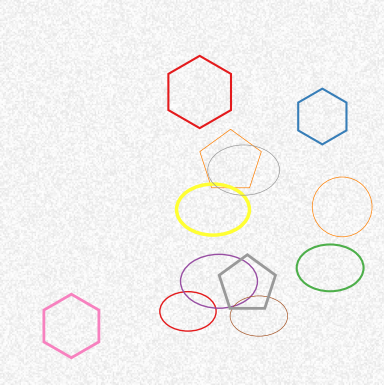[{"shape": "oval", "thickness": 1, "radius": 0.37, "center": [0.488, 0.191]}, {"shape": "hexagon", "thickness": 1.5, "radius": 0.47, "center": [0.519, 0.761]}, {"shape": "hexagon", "thickness": 1.5, "radius": 0.36, "center": [0.837, 0.697]}, {"shape": "oval", "thickness": 1.5, "radius": 0.43, "center": [0.857, 0.304]}, {"shape": "oval", "thickness": 1, "radius": 0.5, "center": [0.569, 0.269]}, {"shape": "circle", "thickness": 0.5, "radius": 0.39, "center": [0.889, 0.463]}, {"shape": "pentagon", "thickness": 0.5, "radius": 0.42, "center": [0.599, 0.58]}, {"shape": "oval", "thickness": 2.5, "radius": 0.47, "center": [0.553, 0.456]}, {"shape": "oval", "thickness": 0.5, "radius": 0.37, "center": [0.672, 0.179]}, {"shape": "hexagon", "thickness": 2, "radius": 0.41, "center": [0.185, 0.153]}, {"shape": "pentagon", "thickness": 2, "radius": 0.38, "center": [0.642, 0.261]}, {"shape": "oval", "thickness": 0.5, "radius": 0.47, "center": [0.633, 0.558]}]